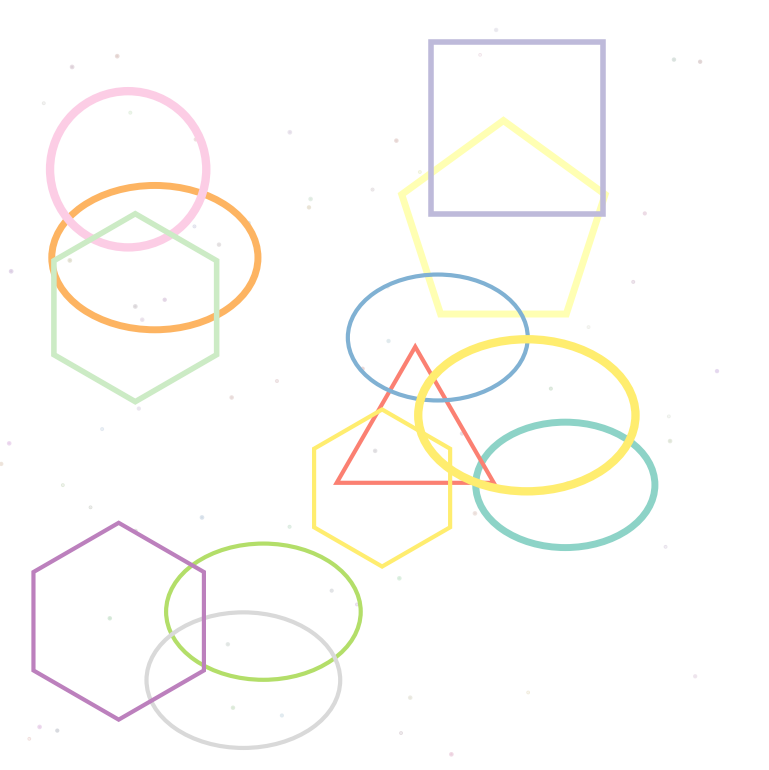[{"shape": "oval", "thickness": 2.5, "radius": 0.58, "center": [0.734, 0.37]}, {"shape": "pentagon", "thickness": 2.5, "radius": 0.69, "center": [0.654, 0.705]}, {"shape": "square", "thickness": 2, "radius": 0.56, "center": [0.671, 0.834]}, {"shape": "triangle", "thickness": 1.5, "radius": 0.59, "center": [0.539, 0.432]}, {"shape": "oval", "thickness": 1.5, "radius": 0.58, "center": [0.569, 0.562]}, {"shape": "oval", "thickness": 2.5, "radius": 0.67, "center": [0.201, 0.665]}, {"shape": "oval", "thickness": 1.5, "radius": 0.63, "center": [0.342, 0.206]}, {"shape": "circle", "thickness": 3, "radius": 0.51, "center": [0.166, 0.78]}, {"shape": "oval", "thickness": 1.5, "radius": 0.63, "center": [0.316, 0.117]}, {"shape": "hexagon", "thickness": 1.5, "radius": 0.64, "center": [0.154, 0.193]}, {"shape": "hexagon", "thickness": 2, "radius": 0.61, "center": [0.176, 0.6]}, {"shape": "oval", "thickness": 3, "radius": 0.71, "center": [0.684, 0.461]}, {"shape": "hexagon", "thickness": 1.5, "radius": 0.51, "center": [0.496, 0.366]}]